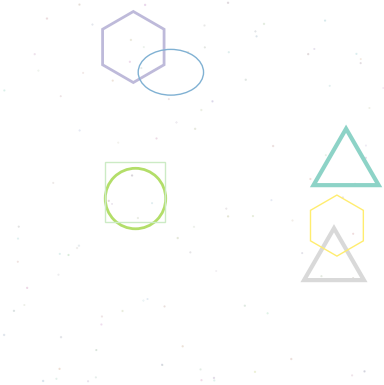[{"shape": "triangle", "thickness": 3, "radius": 0.49, "center": [0.899, 0.568]}, {"shape": "hexagon", "thickness": 2, "radius": 0.46, "center": [0.346, 0.878]}, {"shape": "oval", "thickness": 1, "radius": 0.42, "center": [0.444, 0.812]}, {"shape": "circle", "thickness": 2, "radius": 0.39, "center": [0.352, 0.484]}, {"shape": "triangle", "thickness": 3, "radius": 0.45, "center": [0.868, 0.317]}, {"shape": "square", "thickness": 1, "radius": 0.39, "center": [0.351, 0.502]}, {"shape": "hexagon", "thickness": 1, "radius": 0.4, "center": [0.875, 0.414]}]